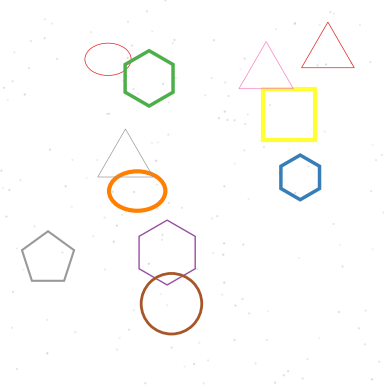[{"shape": "oval", "thickness": 0.5, "radius": 0.3, "center": [0.281, 0.846]}, {"shape": "triangle", "thickness": 0.5, "radius": 0.4, "center": [0.852, 0.864]}, {"shape": "hexagon", "thickness": 2.5, "radius": 0.29, "center": [0.78, 0.539]}, {"shape": "hexagon", "thickness": 2.5, "radius": 0.36, "center": [0.387, 0.796]}, {"shape": "hexagon", "thickness": 1, "radius": 0.42, "center": [0.434, 0.344]}, {"shape": "oval", "thickness": 3, "radius": 0.37, "center": [0.356, 0.504]}, {"shape": "square", "thickness": 3, "radius": 0.33, "center": [0.75, 0.702]}, {"shape": "circle", "thickness": 2, "radius": 0.39, "center": [0.445, 0.211]}, {"shape": "triangle", "thickness": 0.5, "radius": 0.41, "center": [0.691, 0.81]}, {"shape": "triangle", "thickness": 0.5, "radius": 0.42, "center": [0.326, 0.582]}, {"shape": "pentagon", "thickness": 1.5, "radius": 0.36, "center": [0.125, 0.328]}]